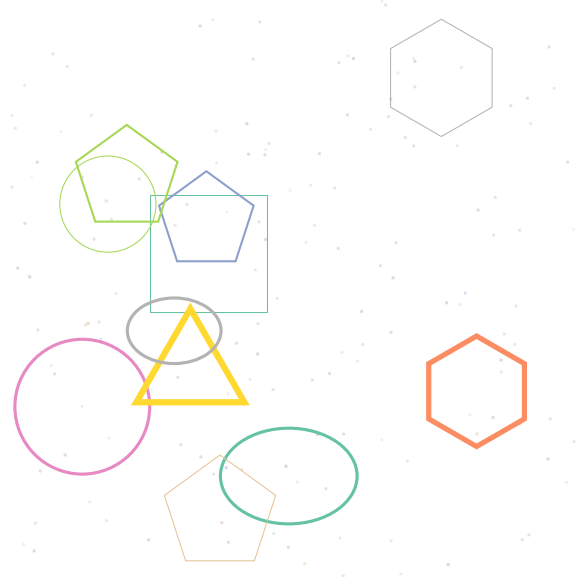[{"shape": "oval", "thickness": 1.5, "radius": 0.59, "center": [0.5, 0.175]}, {"shape": "square", "thickness": 0.5, "radius": 0.51, "center": [0.36, 0.561]}, {"shape": "hexagon", "thickness": 2.5, "radius": 0.48, "center": [0.825, 0.322]}, {"shape": "pentagon", "thickness": 1, "radius": 0.43, "center": [0.357, 0.616]}, {"shape": "circle", "thickness": 1.5, "radius": 0.58, "center": [0.142, 0.295]}, {"shape": "circle", "thickness": 0.5, "radius": 0.42, "center": [0.187, 0.646]}, {"shape": "pentagon", "thickness": 1, "radius": 0.46, "center": [0.219, 0.69]}, {"shape": "triangle", "thickness": 3, "radius": 0.54, "center": [0.33, 0.357]}, {"shape": "pentagon", "thickness": 0.5, "radius": 0.51, "center": [0.381, 0.11]}, {"shape": "oval", "thickness": 1.5, "radius": 0.41, "center": [0.302, 0.426]}, {"shape": "hexagon", "thickness": 0.5, "radius": 0.51, "center": [0.764, 0.864]}]